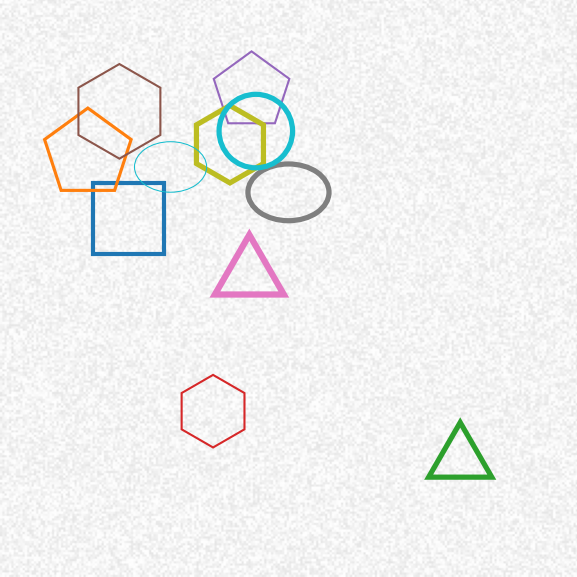[{"shape": "square", "thickness": 2, "radius": 0.31, "center": [0.222, 0.621]}, {"shape": "pentagon", "thickness": 1.5, "radius": 0.39, "center": [0.152, 0.733]}, {"shape": "triangle", "thickness": 2.5, "radius": 0.32, "center": [0.797, 0.204]}, {"shape": "hexagon", "thickness": 1, "radius": 0.31, "center": [0.369, 0.287]}, {"shape": "pentagon", "thickness": 1, "radius": 0.34, "center": [0.436, 0.841]}, {"shape": "hexagon", "thickness": 1, "radius": 0.41, "center": [0.207, 0.806]}, {"shape": "triangle", "thickness": 3, "radius": 0.34, "center": [0.432, 0.524]}, {"shape": "oval", "thickness": 2.5, "radius": 0.35, "center": [0.5, 0.666]}, {"shape": "hexagon", "thickness": 2.5, "radius": 0.33, "center": [0.398, 0.749]}, {"shape": "circle", "thickness": 2.5, "radius": 0.32, "center": [0.443, 0.772]}, {"shape": "oval", "thickness": 0.5, "radius": 0.31, "center": [0.295, 0.71]}]